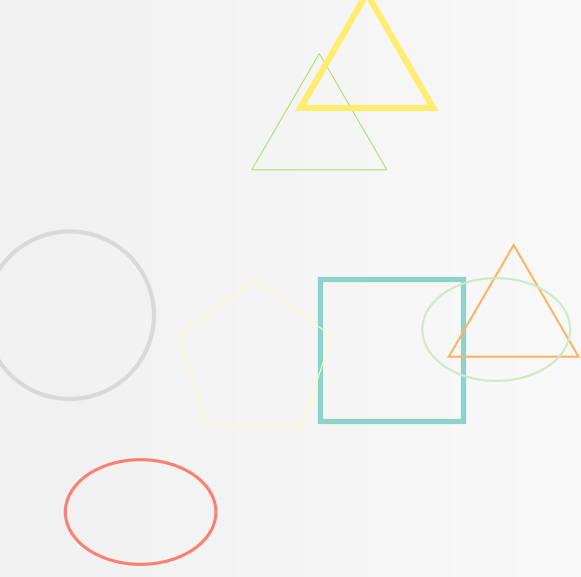[{"shape": "square", "thickness": 2.5, "radius": 0.62, "center": [0.673, 0.393]}, {"shape": "pentagon", "thickness": 0.5, "radius": 0.7, "center": [0.438, 0.374]}, {"shape": "oval", "thickness": 1.5, "radius": 0.65, "center": [0.242, 0.113]}, {"shape": "triangle", "thickness": 1, "radius": 0.64, "center": [0.884, 0.446]}, {"shape": "triangle", "thickness": 0.5, "radius": 0.67, "center": [0.549, 0.772]}, {"shape": "circle", "thickness": 2, "radius": 0.73, "center": [0.12, 0.453]}, {"shape": "oval", "thickness": 1, "radius": 0.64, "center": [0.854, 0.429]}, {"shape": "triangle", "thickness": 3, "radius": 0.66, "center": [0.631, 0.878]}]